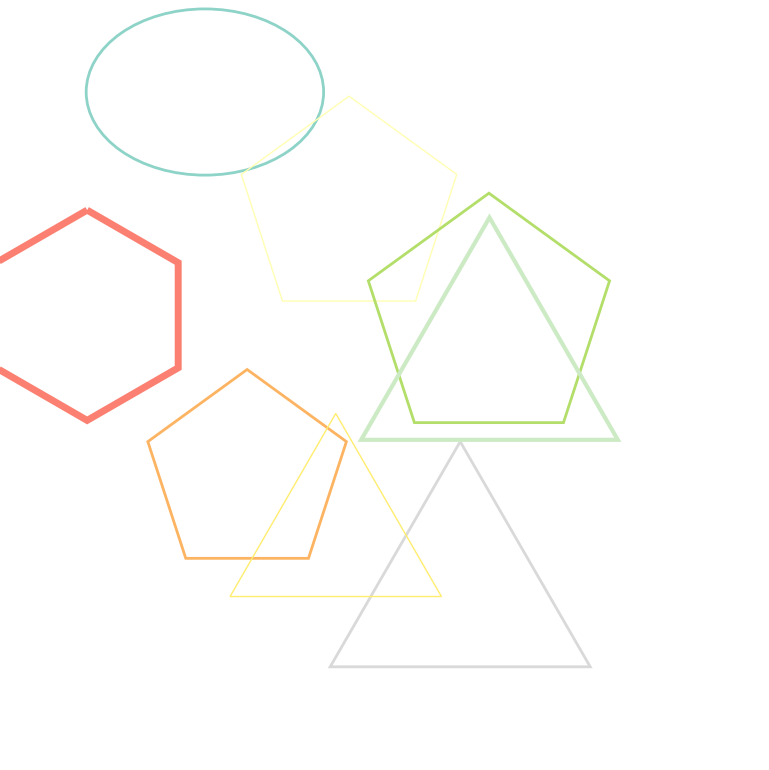[{"shape": "oval", "thickness": 1, "radius": 0.77, "center": [0.266, 0.88]}, {"shape": "pentagon", "thickness": 0.5, "radius": 0.74, "center": [0.453, 0.728]}, {"shape": "hexagon", "thickness": 2.5, "radius": 0.68, "center": [0.113, 0.591]}, {"shape": "pentagon", "thickness": 1, "radius": 0.68, "center": [0.321, 0.385]}, {"shape": "pentagon", "thickness": 1, "radius": 0.82, "center": [0.635, 0.584]}, {"shape": "triangle", "thickness": 1, "radius": 0.97, "center": [0.598, 0.232]}, {"shape": "triangle", "thickness": 1.5, "radius": 0.96, "center": [0.636, 0.525]}, {"shape": "triangle", "thickness": 0.5, "radius": 0.79, "center": [0.436, 0.305]}]